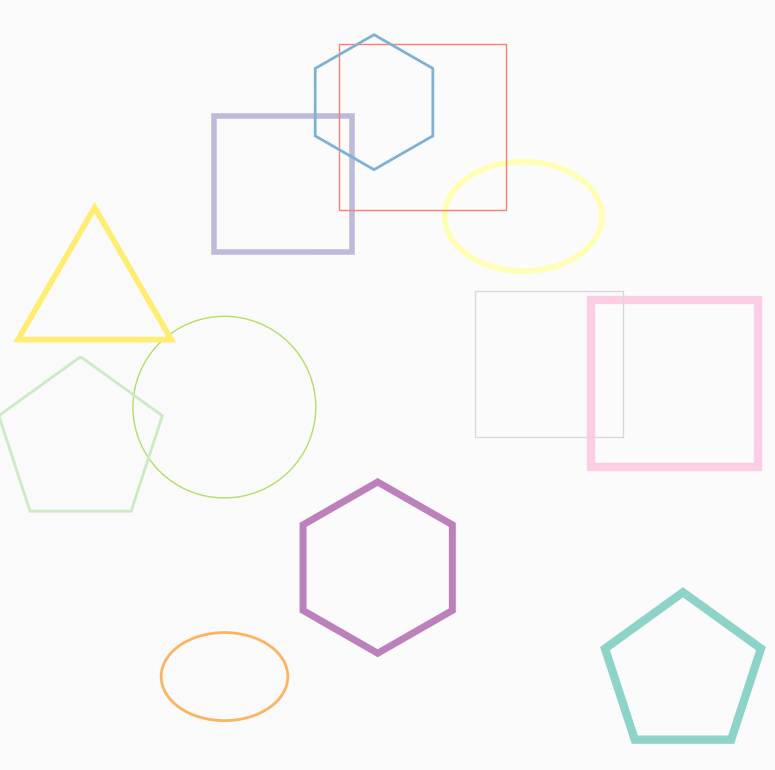[{"shape": "pentagon", "thickness": 3, "radius": 0.53, "center": [0.881, 0.125]}, {"shape": "oval", "thickness": 2, "radius": 0.51, "center": [0.675, 0.719]}, {"shape": "square", "thickness": 2, "radius": 0.44, "center": [0.365, 0.761]}, {"shape": "square", "thickness": 0.5, "radius": 0.54, "center": [0.545, 0.835]}, {"shape": "hexagon", "thickness": 1, "radius": 0.44, "center": [0.483, 0.867]}, {"shape": "oval", "thickness": 1, "radius": 0.41, "center": [0.29, 0.121]}, {"shape": "circle", "thickness": 0.5, "radius": 0.59, "center": [0.29, 0.471]}, {"shape": "square", "thickness": 3, "radius": 0.54, "center": [0.87, 0.502]}, {"shape": "square", "thickness": 0.5, "radius": 0.48, "center": [0.708, 0.527]}, {"shape": "hexagon", "thickness": 2.5, "radius": 0.56, "center": [0.487, 0.263]}, {"shape": "pentagon", "thickness": 1, "radius": 0.55, "center": [0.104, 0.426]}, {"shape": "triangle", "thickness": 2, "radius": 0.57, "center": [0.122, 0.616]}]